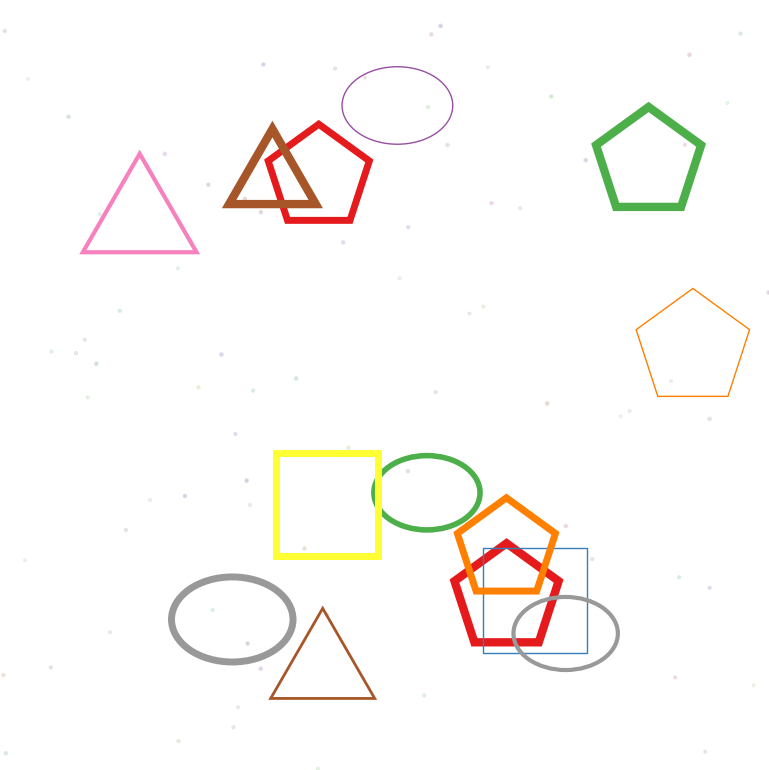[{"shape": "pentagon", "thickness": 3, "radius": 0.36, "center": [0.658, 0.223]}, {"shape": "pentagon", "thickness": 2.5, "radius": 0.35, "center": [0.414, 0.77]}, {"shape": "square", "thickness": 0.5, "radius": 0.34, "center": [0.695, 0.22]}, {"shape": "pentagon", "thickness": 3, "radius": 0.36, "center": [0.842, 0.789]}, {"shape": "oval", "thickness": 2, "radius": 0.34, "center": [0.554, 0.36]}, {"shape": "oval", "thickness": 0.5, "radius": 0.36, "center": [0.516, 0.863]}, {"shape": "pentagon", "thickness": 0.5, "radius": 0.39, "center": [0.9, 0.548]}, {"shape": "pentagon", "thickness": 2.5, "radius": 0.33, "center": [0.658, 0.287]}, {"shape": "square", "thickness": 2.5, "radius": 0.33, "center": [0.425, 0.345]}, {"shape": "triangle", "thickness": 1, "radius": 0.39, "center": [0.419, 0.132]}, {"shape": "triangle", "thickness": 3, "radius": 0.32, "center": [0.354, 0.767]}, {"shape": "triangle", "thickness": 1.5, "radius": 0.43, "center": [0.181, 0.715]}, {"shape": "oval", "thickness": 1.5, "radius": 0.34, "center": [0.735, 0.177]}, {"shape": "oval", "thickness": 2.5, "radius": 0.39, "center": [0.302, 0.195]}]